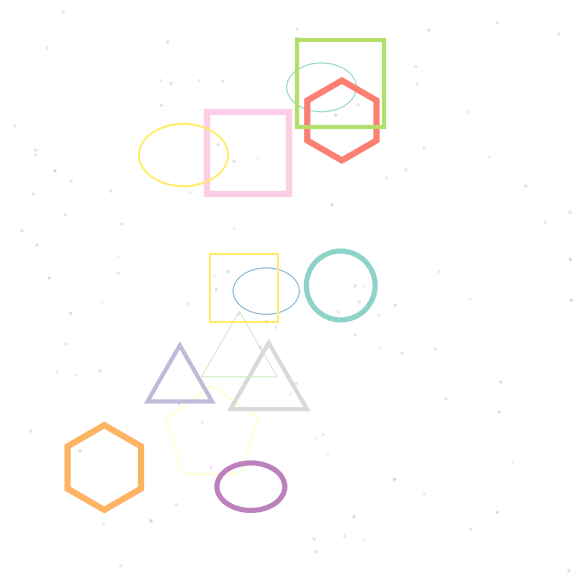[{"shape": "oval", "thickness": 0.5, "radius": 0.3, "center": [0.557, 0.848]}, {"shape": "circle", "thickness": 2.5, "radius": 0.3, "center": [0.59, 0.505]}, {"shape": "pentagon", "thickness": 0.5, "radius": 0.42, "center": [0.367, 0.247]}, {"shape": "triangle", "thickness": 2, "radius": 0.32, "center": [0.311, 0.336]}, {"shape": "hexagon", "thickness": 3, "radius": 0.35, "center": [0.592, 0.791]}, {"shape": "oval", "thickness": 0.5, "radius": 0.29, "center": [0.461, 0.495]}, {"shape": "hexagon", "thickness": 3, "radius": 0.37, "center": [0.181, 0.19]}, {"shape": "square", "thickness": 2, "radius": 0.38, "center": [0.589, 0.854]}, {"shape": "square", "thickness": 3, "radius": 0.36, "center": [0.429, 0.734]}, {"shape": "triangle", "thickness": 2, "radius": 0.38, "center": [0.465, 0.329]}, {"shape": "oval", "thickness": 2.5, "radius": 0.29, "center": [0.434, 0.156]}, {"shape": "triangle", "thickness": 0.5, "radius": 0.38, "center": [0.414, 0.384]}, {"shape": "square", "thickness": 1, "radius": 0.29, "center": [0.422, 0.5]}, {"shape": "oval", "thickness": 1, "radius": 0.39, "center": [0.318, 0.731]}]